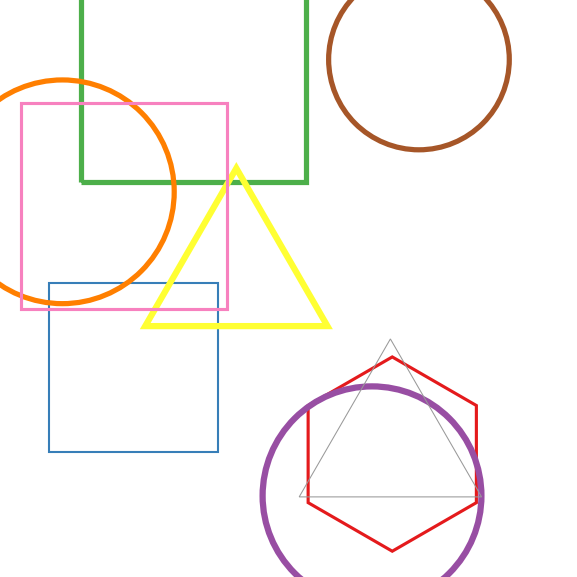[{"shape": "hexagon", "thickness": 1.5, "radius": 0.84, "center": [0.679, 0.213]}, {"shape": "square", "thickness": 1, "radius": 0.73, "center": [0.231, 0.363]}, {"shape": "square", "thickness": 2.5, "radius": 0.97, "center": [0.334, 0.878]}, {"shape": "circle", "thickness": 3, "radius": 0.95, "center": [0.644, 0.141]}, {"shape": "circle", "thickness": 2.5, "radius": 0.97, "center": [0.108, 0.667]}, {"shape": "triangle", "thickness": 3, "radius": 0.91, "center": [0.409, 0.526]}, {"shape": "circle", "thickness": 2.5, "radius": 0.78, "center": [0.725, 0.896]}, {"shape": "square", "thickness": 1.5, "radius": 0.89, "center": [0.215, 0.642]}, {"shape": "triangle", "thickness": 0.5, "radius": 0.91, "center": [0.676, 0.23]}]